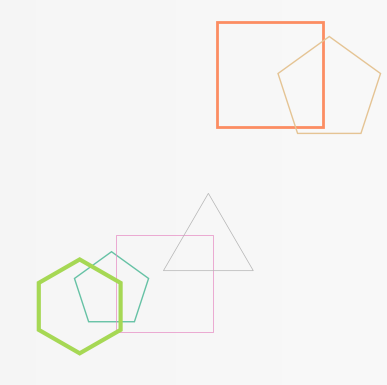[{"shape": "pentagon", "thickness": 1, "radius": 0.5, "center": [0.288, 0.246]}, {"shape": "square", "thickness": 2, "radius": 0.68, "center": [0.697, 0.807]}, {"shape": "square", "thickness": 0.5, "radius": 0.63, "center": [0.424, 0.263]}, {"shape": "hexagon", "thickness": 3, "radius": 0.61, "center": [0.206, 0.204]}, {"shape": "pentagon", "thickness": 1, "radius": 0.7, "center": [0.85, 0.766]}, {"shape": "triangle", "thickness": 0.5, "radius": 0.67, "center": [0.538, 0.364]}]